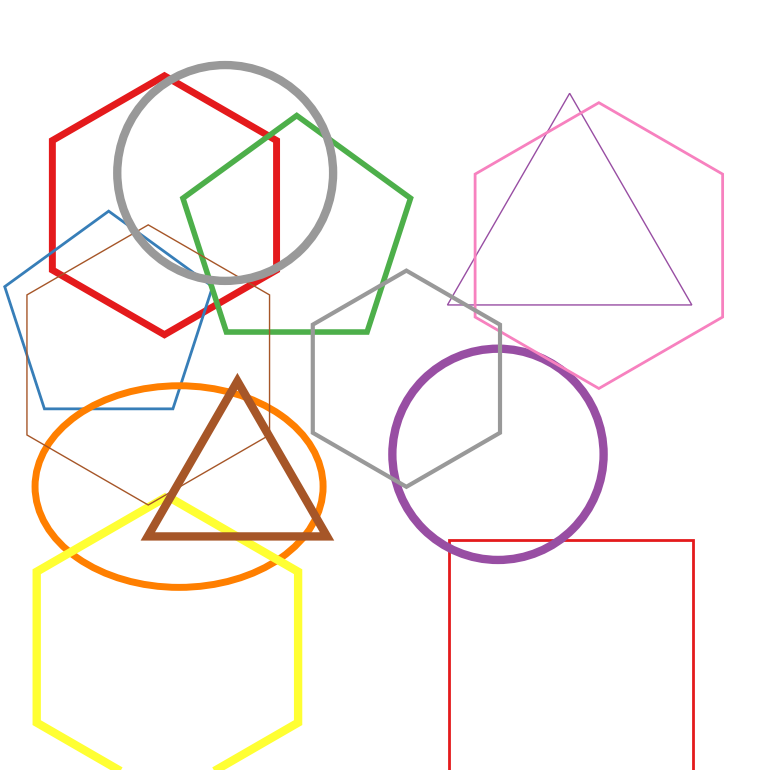[{"shape": "hexagon", "thickness": 2.5, "radius": 0.84, "center": [0.214, 0.733]}, {"shape": "square", "thickness": 1, "radius": 0.79, "center": [0.742, 0.14]}, {"shape": "pentagon", "thickness": 1, "radius": 0.71, "center": [0.141, 0.584]}, {"shape": "pentagon", "thickness": 2, "radius": 0.78, "center": [0.385, 0.695]}, {"shape": "circle", "thickness": 3, "radius": 0.69, "center": [0.647, 0.41]}, {"shape": "triangle", "thickness": 0.5, "radius": 0.92, "center": [0.74, 0.696]}, {"shape": "oval", "thickness": 2.5, "radius": 0.94, "center": [0.233, 0.368]}, {"shape": "hexagon", "thickness": 3, "radius": 0.98, "center": [0.217, 0.16]}, {"shape": "triangle", "thickness": 3, "radius": 0.67, "center": [0.308, 0.371]}, {"shape": "hexagon", "thickness": 0.5, "radius": 0.91, "center": [0.193, 0.526]}, {"shape": "hexagon", "thickness": 1, "radius": 0.93, "center": [0.778, 0.681]}, {"shape": "hexagon", "thickness": 1.5, "radius": 0.7, "center": [0.528, 0.508]}, {"shape": "circle", "thickness": 3, "radius": 0.7, "center": [0.292, 0.775]}]